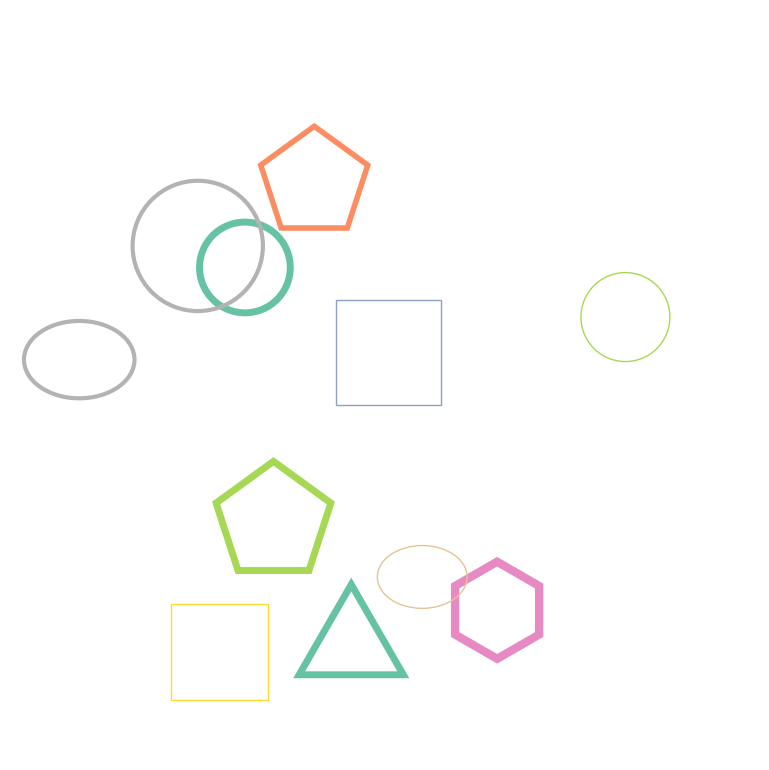[{"shape": "triangle", "thickness": 2.5, "radius": 0.39, "center": [0.456, 0.163]}, {"shape": "circle", "thickness": 2.5, "radius": 0.29, "center": [0.318, 0.653]}, {"shape": "pentagon", "thickness": 2, "radius": 0.37, "center": [0.408, 0.763]}, {"shape": "square", "thickness": 0.5, "radius": 0.34, "center": [0.504, 0.542]}, {"shape": "hexagon", "thickness": 3, "radius": 0.32, "center": [0.646, 0.207]}, {"shape": "circle", "thickness": 0.5, "radius": 0.29, "center": [0.812, 0.588]}, {"shape": "pentagon", "thickness": 2.5, "radius": 0.39, "center": [0.355, 0.322]}, {"shape": "square", "thickness": 0.5, "radius": 0.31, "center": [0.285, 0.153]}, {"shape": "oval", "thickness": 0.5, "radius": 0.29, "center": [0.548, 0.251]}, {"shape": "oval", "thickness": 1.5, "radius": 0.36, "center": [0.103, 0.533]}, {"shape": "circle", "thickness": 1.5, "radius": 0.42, "center": [0.257, 0.681]}]